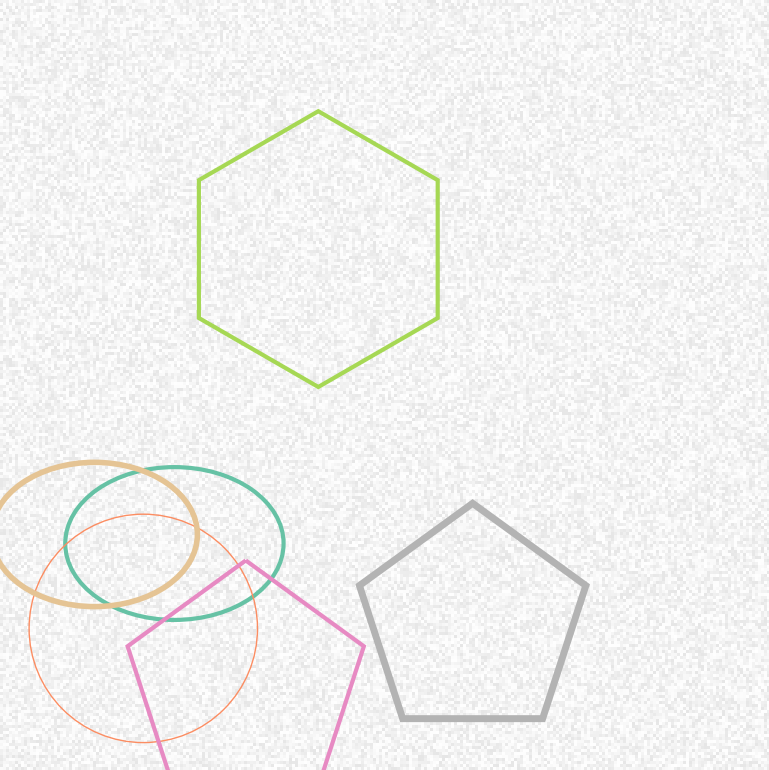[{"shape": "oval", "thickness": 1.5, "radius": 0.71, "center": [0.227, 0.294]}, {"shape": "circle", "thickness": 0.5, "radius": 0.74, "center": [0.186, 0.184]}, {"shape": "pentagon", "thickness": 1.5, "radius": 0.81, "center": [0.319, 0.111]}, {"shape": "hexagon", "thickness": 1.5, "radius": 0.9, "center": [0.413, 0.677]}, {"shape": "oval", "thickness": 2, "radius": 0.67, "center": [0.123, 0.306]}, {"shape": "pentagon", "thickness": 2.5, "radius": 0.77, "center": [0.614, 0.192]}]